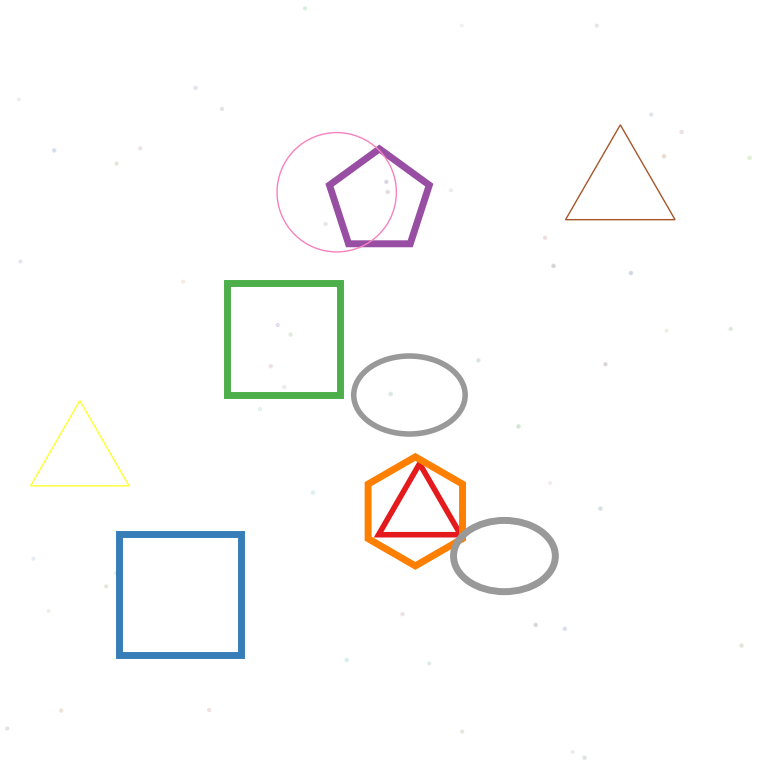[{"shape": "triangle", "thickness": 2, "radius": 0.31, "center": [0.545, 0.336]}, {"shape": "square", "thickness": 2.5, "radius": 0.39, "center": [0.234, 0.228]}, {"shape": "square", "thickness": 2.5, "radius": 0.36, "center": [0.368, 0.56]}, {"shape": "pentagon", "thickness": 2.5, "radius": 0.34, "center": [0.493, 0.739]}, {"shape": "hexagon", "thickness": 2.5, "radius": 0.35, "center": [0.539, 0.336]}, {"shape": "triangle", "thickness": 0.5, "radius": 0.37, "center": [0.104, 0.406]}, {"shape": "triangle", "thickness": 0.5, "radius": 0.41, "center": [0.806, 0.756]}, {"shape": "circle", "thickness": 0.5, "radius": 0.39, "center": [0.437, 0.75]}, {"shape": "oval", "thickness": 2, "radius": 0.36, "center": [0.532, 0.487]}, {"shape": "oval", "thickness": 2.5, "radius": 0.33, "center": [0.655, 0.278]}]